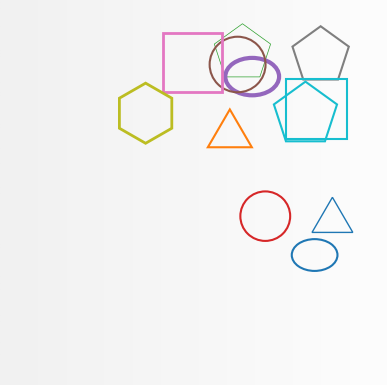[{"shape": "oval", "thickness": 1.5, "radius": 0.29, "center": [0.812, 0.338]}, {"shape": "triangle", "thickness": 1, "radius": 0.3, "center": [0.858, 0.427]}, {"shape": "triangle", "thickness": 1.5, "radius": 0.33, "center": [0.593, 0.65]}, {"shape": "pentagon", "thickness": 0.5, "radius": 0.38, "center": [0.626, 0.862]}, {"shape": "circle", "thickness": 1.5, "radius": 0.32, "center": [0.685, 0.439]}, {"shape": "oval", "thickness": 3, "radius": 0.35, "center": [0.651, 0.801]}, {"shape": "circle", "thickness": 1.5, "radius": 0.36, "center": [0.613, 0.832]}, {"shape": "square", "thickness": 2, "radius": 0.38, "center": [0.496, 0.837]}, {"shape": "pentagon", "thickness": 1.5, "radius": 0.38, "center": [0.827, 0.855]}, {"shape": "hexagon", "thickness": 2, "radius": 0.39, "center": [0.376, 0.706]}, {"shape": "square", "thickness": 1.5, "radius": 0.39, "center": [0.818, 0.717]}, {"shape": "pentagon", "thickness": 1.5, "radius": 0.43, "center": [0.788, 0.702]}]